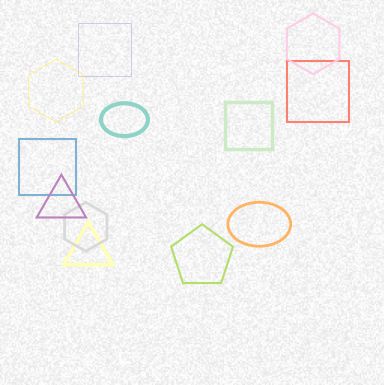[{"shape": "oval", "thickness": 3, "radius": 0.3, "center": [0.323, 0.689]}, {"shape": "triangle", "thickness": 2.5, "radius": 0.37, "center": [0.229, 0.349]}, {"shape": "square", "thickness": 0.5, "radius": 0.35, "center": [0.27, 0.872]}, {"shape": "square", "thickness": 1.5, "radius": 0.4, "center": [0.826, 0.762]}, {"shape": "square", "thickness": 1.5, "radius": 0.37, "center": [0.124, 0.566]}, {"shape": "oval", "thickness": 2, "radius": 0.41, "center": [0.673, 0.418]}, {"shape": "pentagon", "thickness": 1.5, "radius": 0.42, "center": [0.525, 0.333]}, {"shape": "hexagon", "thickness": 1.5, "radius": 0.39, "center": [0.813, 0.886]}, {"shape": "hexagon", "thickness": 2, "radius": 0.32, "center": [0.223, 0.411]}, {"shape": "triangle", "thickness": 1.5, "radius": 0.37, "center": [0.16, 0.472]}, {"shape": "square", "thickness": 2.5, "radius": 0.3, "center": [0.646, 0.674]}, {"shape": "hexagon", "thickness": 0.5, "radius": 0.41, "center": [0.145, 0.765]}]